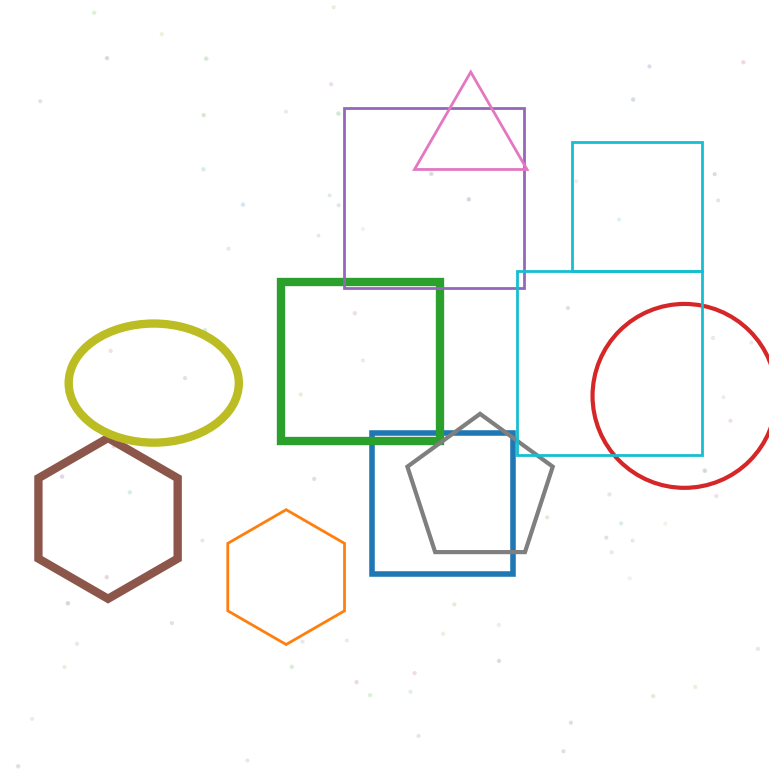[{"shape": "square", "thickness": 2, "radius": 0.46, "center": [0.575, 0.346]}, {"shape": "hexagon", "thickness": 1, "radius": 0.44, "center": [0.372, 0.251]}, {"shape": "square", "thickness": 3, "radius": 0.52, "center": [0.468, 0.53]}, {"shape": "circle", "thickness": 1.5, "radius": 0.6, "center": [0.889, 0.486]}, {"shape": "square", "thickness": 1, "radius": 0.58, "center": [0.564, 0.743]}, {"shape": "hexagon", "thickness": 3, "radius": 0.52, "center": [0.14, 0.327]}, {"shape": "triangle", "thickness": 1, "radius": 0.42, "center": [0.611, 0.822]}, {"shape": "pentagon", "thickness": 1.5, "radius": 0.5, "center": [0.623, 0.363]}, {"shape": "oval", "thickness": 3, "radius": 0.55, "center": [0.2, 0.502]}, {"shape": "square", "thickness": 1, "radius": 0.6, "center": [0.791, 0.528]}, {"shape": "square", "thickness": 1, "radius": 0.42, "center": [0.827, 0.732]}]